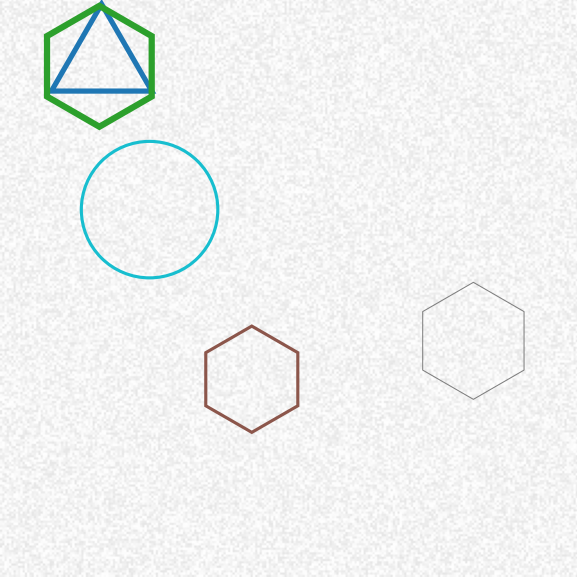[{"shape": "triangle", "thickness": 2.5, "radius": 0.5, "center": [0.176, 0.892]}, {"shape": "hexagon", "thickness": 3, "radius": 0.52, "center": [0.172, 0.884]}, {"shape": "hexagon", "thickness": 1.5, "radius": 0.46, "center": [0.436, 0.342]}, {"shape": "hexagon", "thickness": 0.5, "radius": 0.51, "center": [0.82, 0.409]}, {"shape": "circle", "thickness": 1.5, "radius": 0.59, "center": [0.259, 0.636]}]